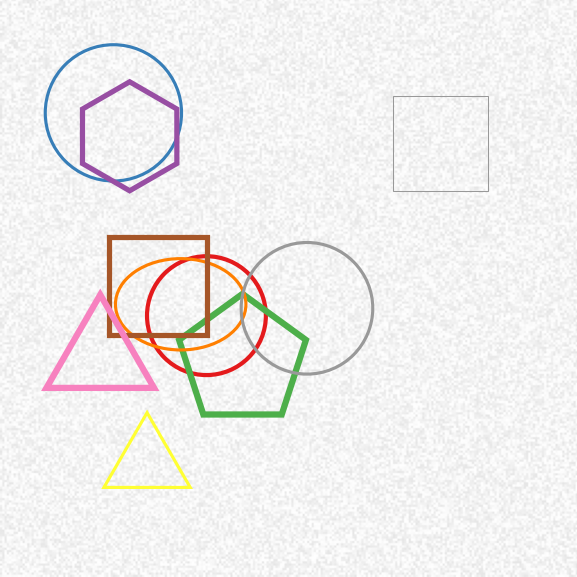[{"shape": "circle", "thickness": 2, "radius": 0.51, "center": [0.357, 0.453]}, {"shape": "circle", "thickness": 1.5, "radius": 0.59, "center": [0.196, 0.804]}, {"shape": "pentagon", "thickness": 3, "radius": 0.58, "center": [0.42, 0.375]}, {"shape": "hexagon", "thickness": 2.5, "radius": 0.47, "center": [0.225, 0.763]}, {"shape": "oval", "thickness": 1.5, "radius": 0.56, "center": [0.313, 0.472]}, {"shape": "triangle", "thickness": 1.5, "radius": 0.43, "center": [0.255, 0.198]}, {"shape": "square", "thickness": 2.5, "radius": 0.42, "center": [0.273, 0.504]}, {"shape": "triangle", "thickness": 3, "radius": 0.54, "center": [0.174, 0.381]}, {"shape": "circle", "thickness": 1.5, "radius": 0.57, "center": [0.532, 0.465]}, {"shape": "square", "thickness": 0.5, "radius": 0.41, "center": [0.763, 0.75]}]